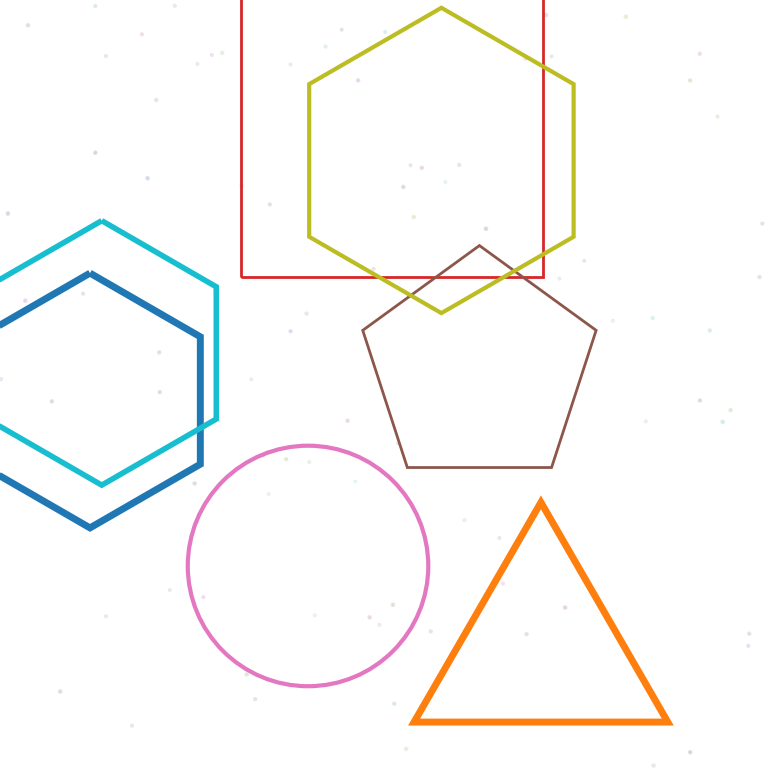[{"shape": "hexagon", "thickness": 2.5, "radius": 0.83, "center": [0.117, 0.48]}, {"shape": "triangle", "thickness": 2.5, "radius": 0.95, "center": [0.703, 0.157]}, {"shape": "square", "thickness": 1, "radius": 0.98, "center": [0.509, 0.837]}, {"shape": "pentagon", "thickness": 1, "radius": 0.8, "center": [0.623, 0.522]}, {"shape": "circle", "thickness": 1.5, "radius": 0.78, "center": [0.4, 0.265]}, {"shape": "hexagon", "thickness": 1.5, "radius": 0.99, "center": [0.573, 0.792]}, {"shape": "hexagon", "thickness": 2, "radius": 0.86, "center": [0.132, 0.542]}]